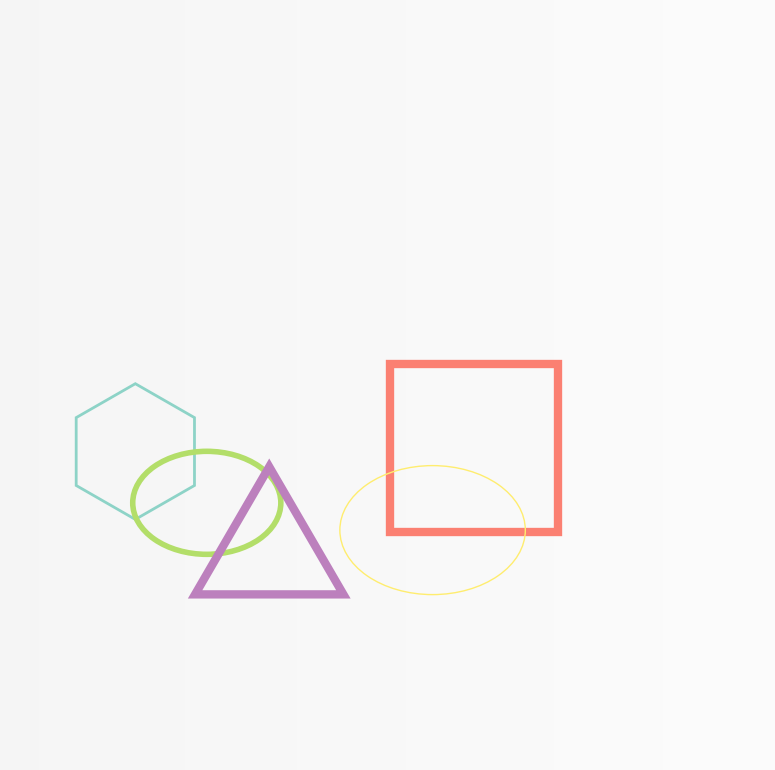[{"shape": "hexagon", "thickness": 1, "radius": 0.44, "center": [0.175, 0.414]}, {"shape": "square", "thickness": 3, "radius": 0.54, "center": [0.612, 0.418]}, {"shape": "oval", "thickness": 2, "radius": 0.48, "center": [0.267, 0.347]}, {"shape": "triangle", "thickness": 3, "radius": 0.55, "center": [0.347, 0.283]}, {"shape": "oval", "thickness": 0.5, "radius": 0.6, "center": [0.558, 0.312]}]